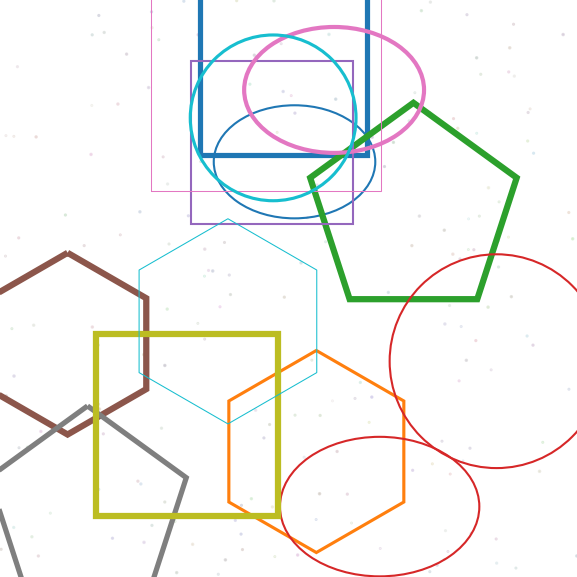[{"shape": "square", "thickness": 2.5, "radius": 0.72, "center": [0.491, 0.874]}, {"shape": "oval", "thickness": 1, "radius": 0.7, "center": [0.51, 0.719]}, {"shape": "hexagon", "thickness": 1.5, "radius": 0.87, "center": [0.548, 0.217]}, {"shape": "pentagon", "thickness": 3, "radius": 0.94, "center": [0.716, 0.633]}, {"shape": "oval", "thickness": 1, "radius": 0.86, "center": [0.657, 0.122]}, {"shape": "circle", "thickness": 1, "radius": 0.93, "center": [0.86, 0.374]}, {"shape": "square", "thickness": 1, "radius": 0.7, "center": [0.471, 0.752]}, {"shape": "hexagon", "thickness": 3, "radius": 0.79, "center": [0.117, 0.404]}, {"shape": "square", "thickness": 0.5, "radius": 1.0, "center": [0.461, 0.868]}, {"shape": "oval", "thickness": 2, "radius": 0.78, "center": [0.579, 0.843]}, {"shape": "pentagon", "thickness": 2.5, "radius": 0.9, "center": [0.152, 0.116]}, {"shape": "square", "thickness": 3, "radius": 0.79, "center": [0.323, 0.263]}, {"shape": "hexagon", "thickness": 0.5, "radius": 0.89, "center": [0.395, 0.443]}, {"shape": "circle", "thickness": 1.5, "radius": 0.72, "center": [0.473, 0.795]}]